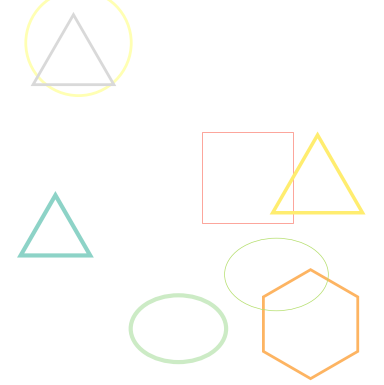[{"shape": "triangle", "thickness": 3, "radius": 0.52, "center": [0.144, 0.389]}, {"shape": "circle", "thickness": 2, "radius": 0.68, "center": [0.204, 0.889]}, {"shape": "square", "thickness": 0.5, "radius": 0.59, "center": [0.644, 0.539]}, {"shape": "hexagon", "thickness": 2, "radius": 0.71, "center": [0.807, 0.158]}, {"shape": "oval", "thickness": 0.5, "radius": 0.67, "center": [0.718, 0.287]}, {"shape": "triangle", "thickness": 2, "radius": 0.61, "center": [0.191, 0.841]}, {"shape": "oval", "thickness": 3, "radius": 0.62, "center": [0.463, 0.146]}, {"shape": "triangle", "thickness": 2.5, "radius": 0.67, "center": [0.825, 0.515]}]